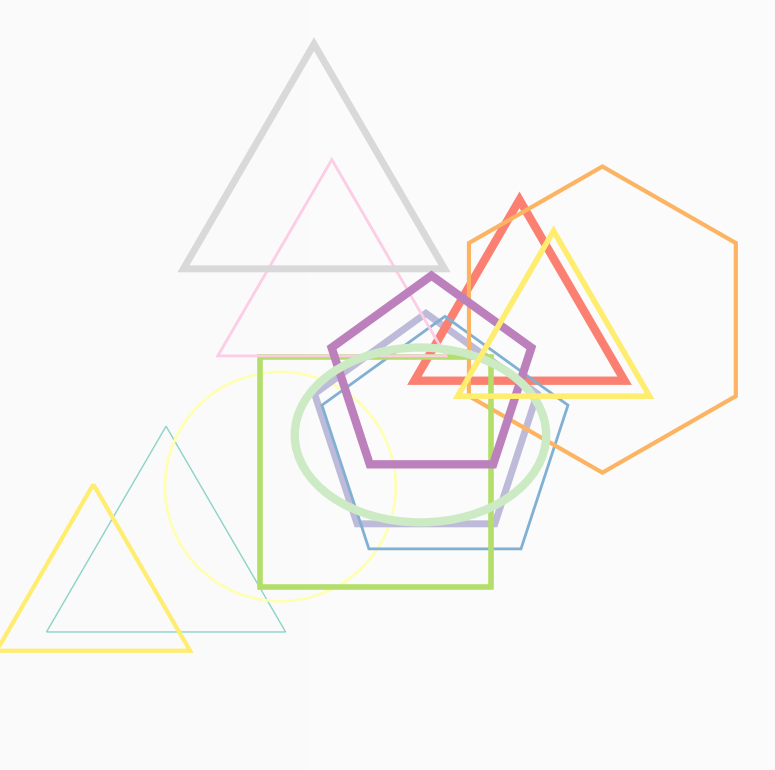[{"shape": "triangle", "thickness": 0.5, "radius": 0.89, "center": [0.214, 0.268]}, {"shape": "circle", "thickness": 1, "radius": 0.74, "center": [0.362, 0.368]}, {"shape": "pentagon", "thickness": 2.5, "radius": 0.76, "center": [0.55, 0.442]}, {"shape": "triangle", "thickness": 3, "radius": 0.78, "center": [0.67, 0.584]}, {"shape": "pentagon", "thickness": 1, "radius": 0.83, "center": [0.574, 0.422]}, {"shape": "hexagon", "thickness": 1.5, "radius": 0.99, "center": [0.777, 0.585]}, {"shape": "square", "thickness": 2, "radius": 0.75, "center": [0.484, 0.387]}, {"shape": "triangle", "thickness": 1, "radius": 0.85, "center": [0.428, 0.623]}, {"shape": "triangle", "thickness": 2.5, "radius": 0.97, "center": [0.405, 0.748]}, {"shape": "pentagon", "thickness": 3, "radius": 0.68, "center": [0.557, 0.507]}, {"shape": "oval", "thickness": 3, "radius": 0.81, "center": [0.543, 0.435]}, {"shape": "triangle", "thickness": 1.5, "radius": 0.72, "center": [0.12, 0.227]}, {"shape": "triangle", "thickness": 2, "radius": 0.72, "center": [0.714, 0.557]}]